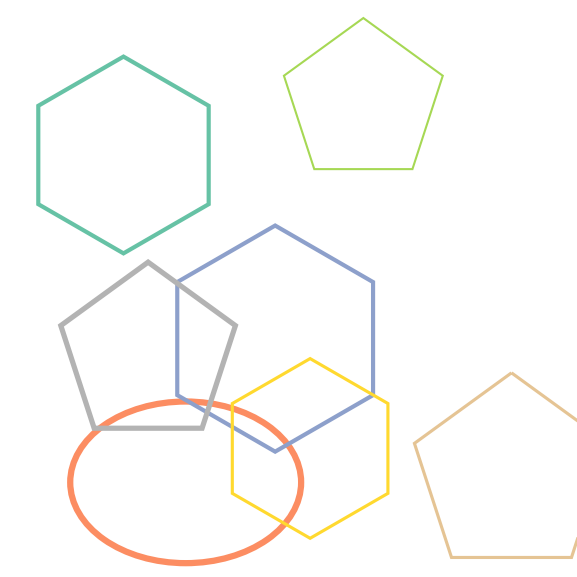[{"shape": "hexagon", "thickness": 2, "radius": 0.85, "center": [0.214, 0.731]}, {"shape": "oval", "thickness": 3, "radius": 1.0, "center": [0.322, 0.164]}, {"shape": "hexagon", "thickness": 2, "radius": 0.98, "center": [0.476, 0.413]}, {"shape": "pentagon", "thickness": 1, "radius": 0.72, "center": [0.629, 0.823]}, {"shape": "hexagon", "thickness": 1.5, "radius": 0.78, "center": [0.537, 0.223]}, {"shape": "pentagon", "thickness": 1.5, "radius": 0.88, "center": [0.886, 0.177]}, {"shape": "pentagon", "thickness": 2.5, "radius": 0.79, "center": [0.256, 0.386]}]